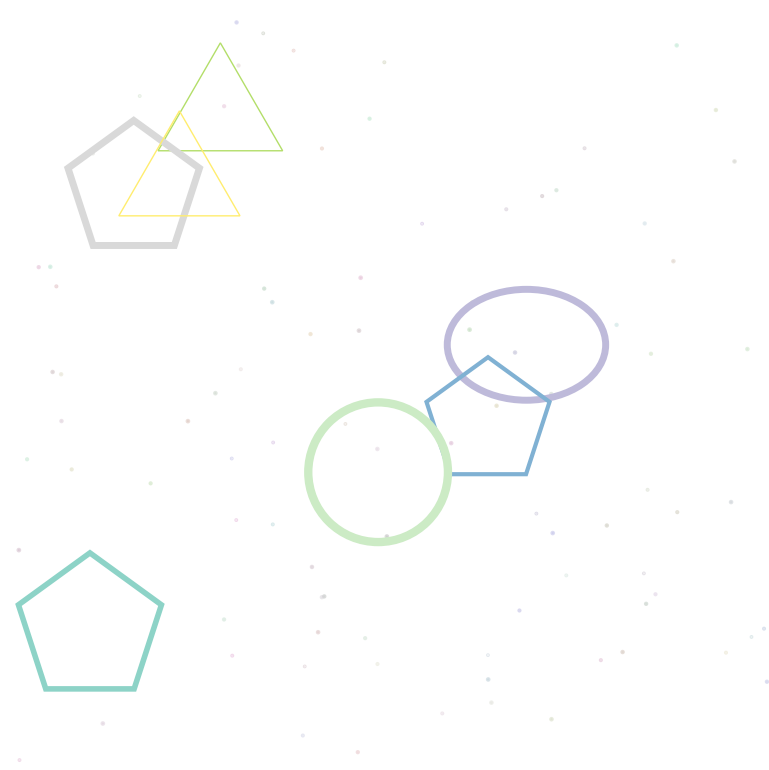[{"shape": "pentagon", "thickness": 2, "radius": 0.49, "center": [0.117, 0.184]}, {"shape": "oval", "thickness": 2.5, "radius": 0.51, "center": [0.684, 0.552]}, {"shape": "pentagon", "thickness": 1.5, "radius": 0.42, "center": [0.634, 0.452]}, {"shape": "triangle", "thickness": 0.5, "radius": 0.47, "center": [0.286, 0.851]}, {"shape": "pentagon", "thickness": 2.5, "radius": 0.45, "center": [0.174, 0.754]}, {"shape": "circle", "thickness": 3, "radius": 0.45, "center": [0.491, 0.387]}, {"shape": "triangle", "thickness": 0.5, "radius": 0.45, "center": [0.233, 0.765]}]